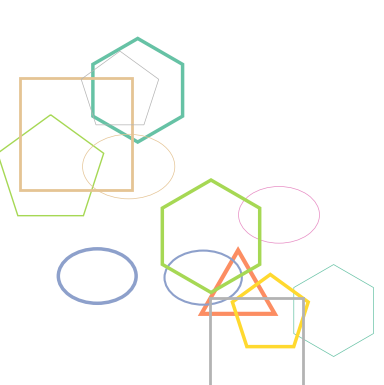[{"shape": "hexagon", "thickness": 0.5, "radius": 0.6, "center": [0.867, 0.193]}, {"shape": "hexagon", "thickness": 2.5, "radius": 0.67, "center": [0.358, 0.766]}, {"shape": "triangle", "thickness": 3, "radius": 0.55, "center": [0.618, 0.24]}, {"shape": "oval", "thickness": 2.5, "radius": 0.51, "center": [0.253, 0.283]}, {"shape": "oval", "thickness": 1.5, "radius": 0.5, "center": [0.528, 0.279]}, {"shape": "oval", "thickness": 0.5, "radius": 0.53, "center": [0.725, 0.442]}, {"shape": "pentagon", "thickness": 1, "radius": 0.72, "center": [0.132, 0.557]}, {"shape": "hexagon", "thickness": 2.5, "radius": 0.73, "center": [0.548, 0.386]}, {"shape": "pentagon", "thickness": 2.5, "radius": 0.52, "center": [0.702, 0.183]}, {"shape": "square", "thickness": 2, "radius": 0.73, "center": [0.197, 0.653]}, {"shape": "oval", "thickness": 0.5, "radius": 0.6, "center": [0.334, 0.567]}, {"shape": "pentagon", "thickness": 0.5, "radius": 0.53, "center": [0.312, 0.761]}, {"shape": "square", "thickness": 2, "radius": 0.6, "center": [0.666, 0.106]}]